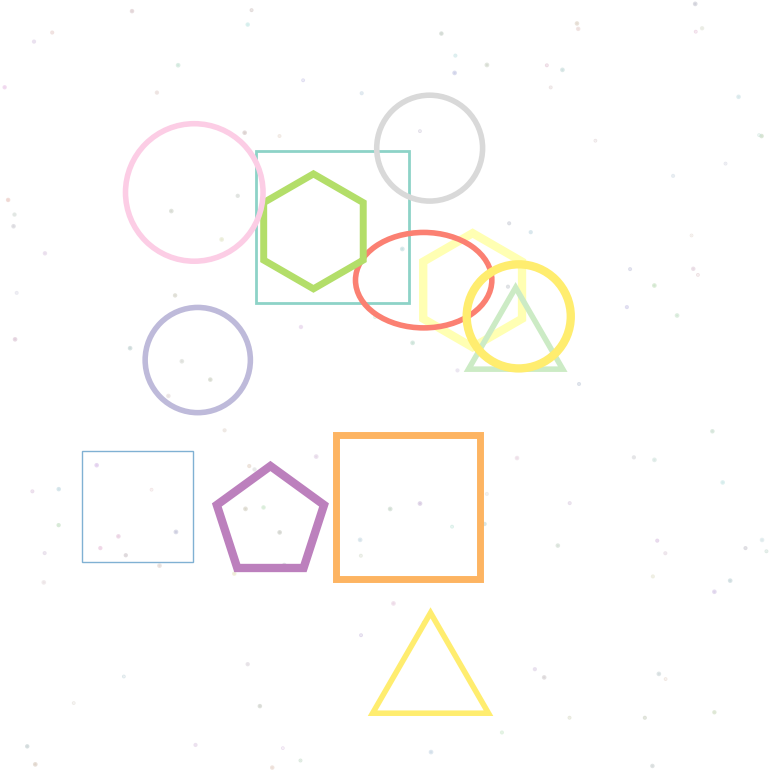[{"shape": "square", "thickness": 1, "radius": 0.49, "center": [0.432, 0.705]}, {"shape": "hexagon", "thickness": 3, "radius": 0.37, "center": [0.614, 0.623]}, {"shape": "circle", "thickness": 2, "radius": 0.34, "center": [0.257, 0.532]}, {"shape": "oval", "thickness": 2, "radius": 0.44, "center": [0.55, 0.636]}, {"shape": "square", "thickness": 0.5, "radius": 0.36, "center": [0.179, 0.342]}, {"shape": "square", "thickness": 2.5, "radius": 0.47, "center": [0.53, 0.342]}, {"shape": "hexagon", "thickness": 2.5, "radius": 0.37, "center": [0.407, 0.7]}, {"shape": "circle", "thickness": 2, "radius": 0.45, "center": [0.252, 0.75]}, {"shape": "circle", "thickness": 2, "radius": 0.34, "center": [0.558, 0.808]}, {"shape": "pentagon", "thickness": 3, "radius": 0.37, "center": [0.351, 0.322]}, {"shape": "triangle", "thickness": 2, "radius": 0.35, "center": [0.67, 0.556]}, {"shape": "triangle", "thickness": 2, "radius": 0.43, "center": [0.559, 0.117]}, {"shape": "circle", "thickness": 3, "radius": 0.34, "center": [0.674, 0.589]}]